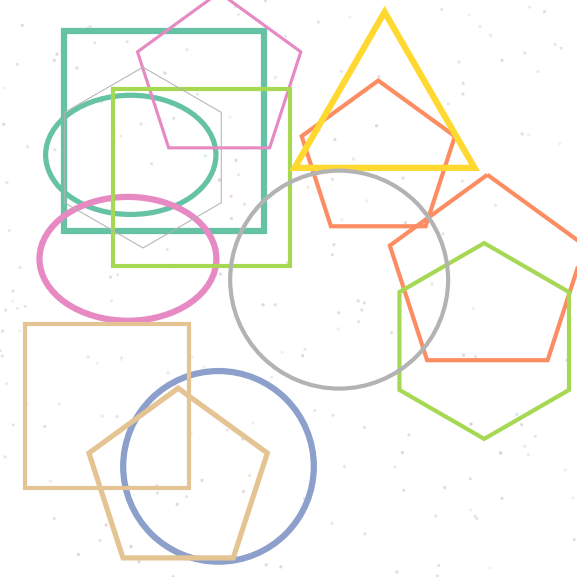[{"shape": "square", "thickness": 3, "radius": 0.86, "center": [0.284, 0.772]}, {"shape": "oval", "thickness": 2.5, "radius": 0.74, "center": [0.226, 0.731]}, {"shape": "pentagon", "thickness": 2, "radius": 0.89, "center": [0.844, 0.519]}, {"shape": "pentagon", "thickness": 2, "radius": 0.7, "center": [0.655, 0.72]}, {"shape": "circle", "thickness": 3, "radius": 0.83, "center": [0.378, 0.192]}, {"shape": "oval", "thickness": 3, "radius": 0.77, "center": [0.222, 0.551]}, {"shape": "pentagon", "thickness": 1.5, "radius": 0.74, "center": [0.379, 0.863]}, {"shape": "hexagon", "thickness": 2, "radius": 0.85, "center": [0.838, 0.409]}, {"shape": "square", "thickness": 2, "radius": 0.77, "center": [0.349, 0.693]}, {"shape": "triangle", "thickness": 3, "radius": 0.9, "center": [0.666, 0.798]}, {"shape": "pentagon", "thickness": 2.5, "radius": 0.81, "center": [0.308, 0.164]}, {"shape": "square", "thickness": 2, "radius": 0.71, "center": [0.186, 0.296]}, {"shape": "circle", "thickness": 2, "radius": 0.94, "center": [0.587, 0.515]}, {"shape": "hexagon", "thickness": 0.5, "radius": 0.78, "center": [0.248, 0.726]}]